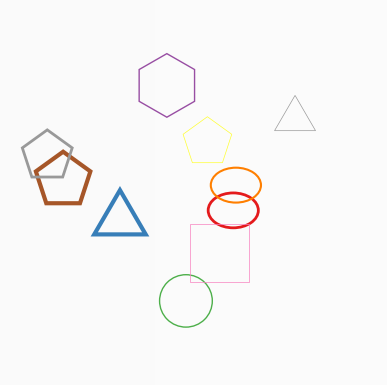[{"shape": "oval", "thickness": 2, "radius": 0.32, "center": [0.602, 0.454]}, {"shape": "triangle", "thickness": 3, "radius": 0.38, "center": [0.31, 0.43]}, {"shape": "circle", "thickness": 1, "radius": 0.34, "center": [0.48, 0.218]}, {"shape": "hexagon", "thickness": 1, "radius": 0.41, "center": [0.431, 0.778]}, {"shape": "oval", "thickness": 1.5, "radius": 0.32, "center": [0.609, 0.519]}, {"shape": "pentagon", "thickness": 0.5, "radius": 0.33, "center": [0.535, 0.631]}, {"shape": "pentagon", "thickness": 3, "radius": 0.37, "center": [0.163, 0.532]}, {"shape": "square", "thickness": 0.5, "radius": 0.38, "center": [0.567, 0.343]}, {"shape": "triangle", "thickness": 0.5, "radius": 0.31, "center": [0.761, 0.691]}, {"shape": "pentagon", "thickness": 2, "radius": 0.34, "center": [0.122, 0.595]}]